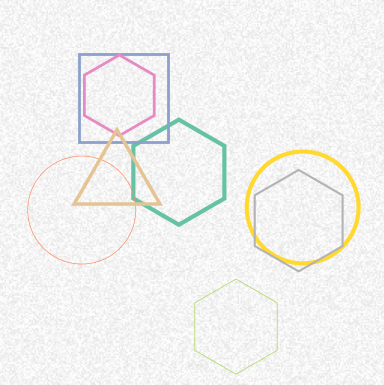[{"shape": "hexagon", "thickness": 3, "radius": 0.68, "center": [0.465, 0.553]}, {"shape": "circle", "thickness": 0.5, "radius": 0.7, "center": [0.212, 0.454]}, {"shape": "square", "thickness": 2, "radius": 0.58, "center": [0.321, 0.745]}, {"shape": "hexagon", "thickness": 2, "radius": 0.52, "center": [0.31, 0.752]}, {"shape": "hexagon", "thickness": 0.5, "radius": 0.62, "center": [0.613, 0.152]}, {"shape": "circle", "thickness": 3, "radius": 0.73, "center": [0.786, 0.461]}, {"shape": "triangle", "thickness": 2.5, "radius": 0.64, "center": [0.304, 0.534]}, {"shape": "hexagon", "thickness": 1.5, "radius": 0.66, "center": [0.776, 0.427]}]